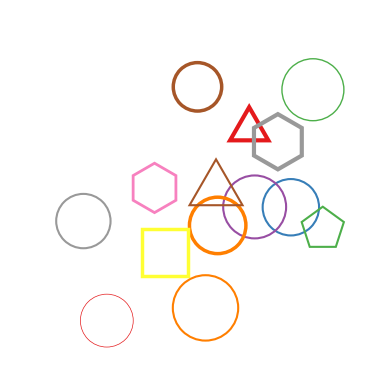[{"shape": "circle", "thickness": 0.5, "radius": 0.34, "center": [0.277, 0.167]}, {"shape": "triangle", "thickness": 3, "radius": 0.29, "center": [0.647, 0.664]}, {"shape": "circle", "thickness": 1.5, "radius": 0.37, "center": [0.755, 0.462]}, {"shape": "circle", "thickness": 1, "radius": 0.4, "center": [0.813, 0.767]}, {"shape": "pentagon", "thickness": 1.5, "radius": 0.29, "center": [0.838, 0.405]}, {"shape": "circle", "thickness": 1.5, "radius": 0.41, "center": [0.661, 0.463]}, {"shape": "circle", "thickness": 2.5, "radius": 0.37, "center": [0.565, 0.415]}, {"shape": "circle", "thickness": 1.5, "radius": 0.42, "center": [0.534, 0.2]}, {"shape": "square", "thickness": 2.5, "radius": 0.3, "center": [0.428, 0.344]}, {"shape": "triangle", "thickness": 1.5, "radius": 0.4, "center": [0.561, 0.507]}, {"shape": "circle", "thickness": 2.5, "radius": 0.31, "center": [0.513, 0.774]}, {"shape": "hexagon", "thickness": 2, "radius": 0.32, "center": [0.401, 0.512]}, {"shape": "hexagon", "thickness": 3, "radius": 0.36, "center": [0.722, 0.632]}, {"shape": "circle", "thickness": 1.5, "radius": 0.35, "center": [0.217, 0.426]}]